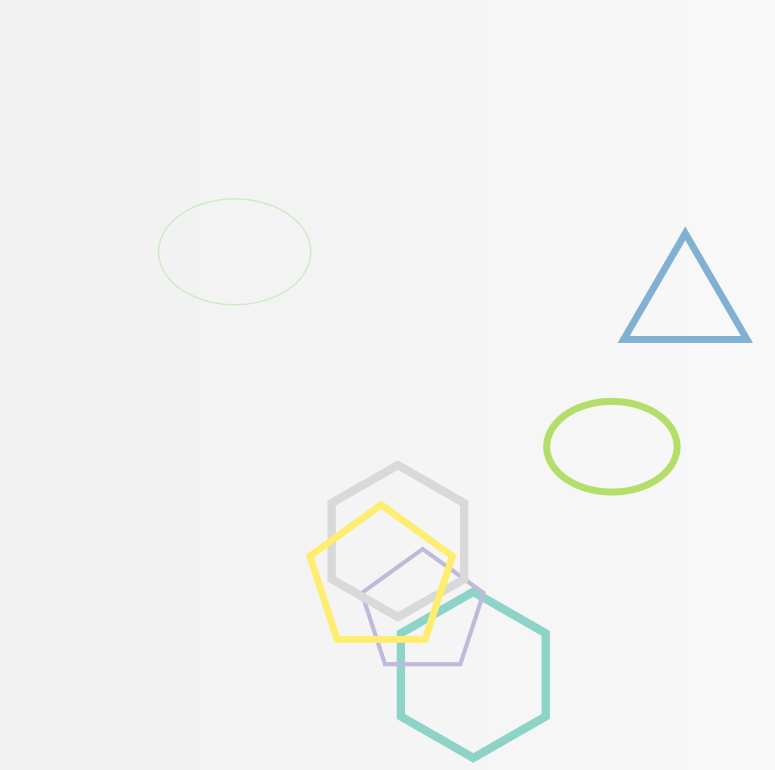[{"shape": "hexagon", "thickness": 3, "radius": 0.54, "center": [0.611, 0.124]}, {"shape": "pentagon", "thickness": 1.5, "radius": 0.41, "center": [0.545, 0.204]}, {"shape": "triangle", "thickness": 2.5, "radius": 0.46, "center": [0.884, 0.605]}, {"shape": "oval", "thickness": 2.5, "radius": 0.42, "center": [0.79, 0.42]}, {"shape": "hexagon", "thickness": 3, "radius": 0.49, "center": [0.513, 0.297]}, {"shape": "oval", "thickness": 0.5, "radius": 0.49, "center": [0.303, 0.673]}, {"shape": "pentagon", "thickness": 2.5, "radius": 0.48, "center": [0.492, 0.248]}]